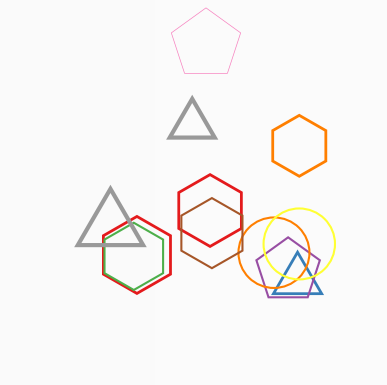[{"shape": "hexagon", "thickness": 2, "radius": 0.47, "center": [0.542, 0.453]}, {"shape": "hexagon", "thickness": 2, "radius": 0.5, "center": [0.353, 0.338]}, {"shape": "triangle", "thickness": 2, "radius": 0.36, "center": [0.768, 0.273]}, {"shape": "hexagon", "thickness": 1.5, "radius": 0.44, "center": [0.345, 0.334]}, {"shape": "pentagon", "thickness": 1.5, "radius": 0.43, "center": [0.744, 0.297]}, {"shape": "circle", "thickness": 1.5, "radius": 0.46, "center": [0.707, 0.344]}, {"shape": "hexagon", "thickness": 2, "radius": 0.4, "center": [0.772, 0.621]}, {"shape": "circle", "thickness": 1.5, "radius": 0.46, "center": [0.772, 0.366]}, {"shape": "hexagon", "thickness": 1.5, "radius": 0.46, "center": [0.547, 0.394]}, {"shape": "pentagon", "thickness": 0.5, "radius": 0.47, "center": [0.532, 0.886]}, {"shape": "triangle", "thickness": 3, "radius": 0.49, "center": [0.285, 0.412]}, {"shape": "triangle", "thickness": 3, "radius": 0.34, "center": [0.496, 0.676]}]